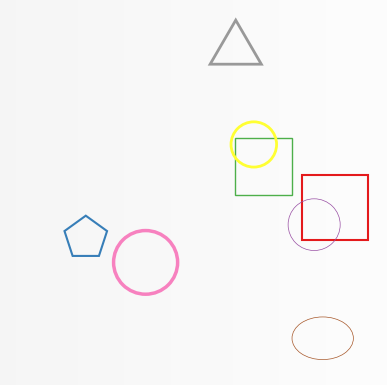[{"shape": "square", "thickness": 1.5, "radius": 0.43, "center": [0.865, 0.461]}, {"shape": "pentagon", "thickness": 1.5, "radius": 0.29, "center": [0.221, 0.382]}, {"shape": "square", "thickness": 1, "radius": 0.37, "center": [0.68, 0.568]}, {"shape": "circle", "thickness": 0.5, "radius": 0.34, "center": [0.811, 0.416]}, {"shape": "circle", "thickness": 2, "radius": 0.29, "center": [0.655, 0.625]}, {"shape": "oval", "thickness": 0.5, "radius": 0.4, "center": [0.833, 0.121]}, {"shape": "circle", "thickness": 2.5, "radius": 0.41, "center": [0.376, 0.318]}, {"shape": "triangle", "thickness": 2, "radius": 0.38, "center": [0.608, 0.871]}]